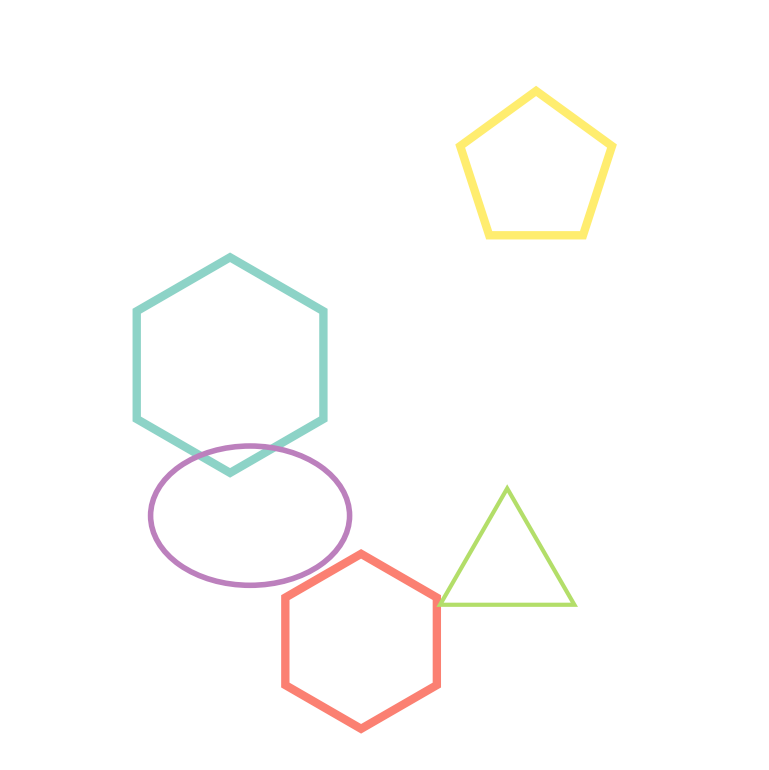[{"shape": "hexagon", "thickness": 3, "radius": 0.7, "center": [0.299, 0.526]}, {"shape": "hexagon", "thickness": 3, "radius": 0.57, "center": [0.469, 0.167]}, {"shape": "triangle", "thickness": 1.5, "radius": 0.5, "center": [0.659, 0.265]}, {"shape": "oval", "thickness": 2, "radius": 0.65, "center": [0.325, 0.33]}, {"shape": "pentagon", "thickness": 3, "radius": 0.52, "center": [0.696, 0.778]}]